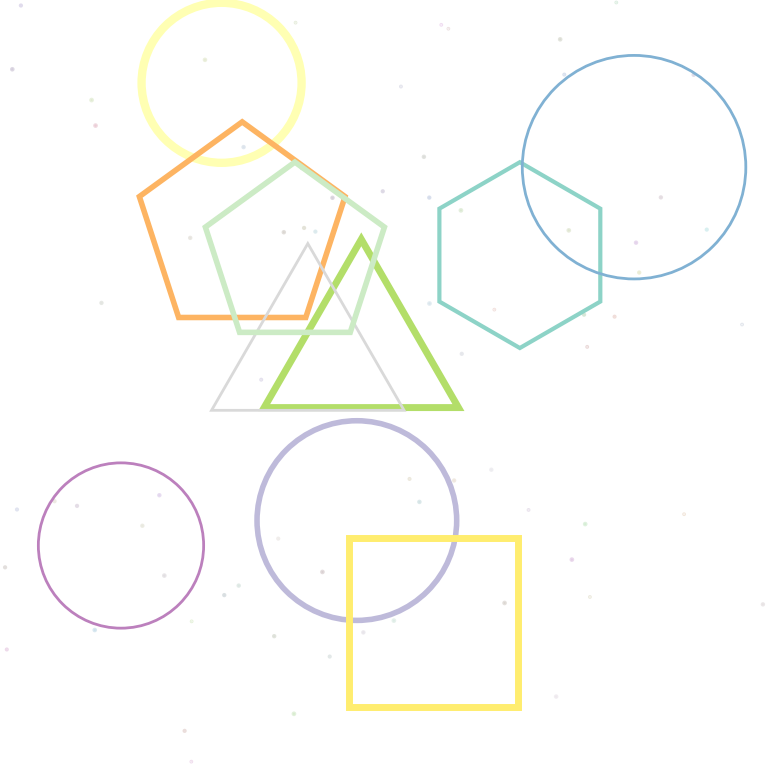[{"shape": "hexagon", "thickness": 1.5, "radius": 0.6, "center": [0.675, 0.669]}, {"shape": "circle", "thickness": 3, "radius": 0.52, "center": [0.288, 0.892]}, {"shape": "circle", "thickness": 2, "radius": 0.65, "center": [0.463, 0.324]}, {"shape": "circle", "thickness": 1, "radius": 0.73, "center": [0.823, 0.783]}, {"shape": "pentagon", "thickness": 2, "radius": 0.7, "center": [0.315, 0.701]}, {"shape": "triangle", "thickness": 2.5, "radius": 0.73, "center": [0.469, 0.544]}, {"shape": "triangle", "thickness": 1, "radius": 0.72, "center": [0.4, 0.539]}, {"shape": "circle", "thickness": 1, "radius": 0.54, "center": [0.157, 0.292]}, {"shape": "pentagon", "thickness": 2, "radius": 0.61, "center": [0.383, 0.667]}, {"shape": "square", "thickness": 2.5, "radius": 0.55, "center": [0.563, 0.191]}]